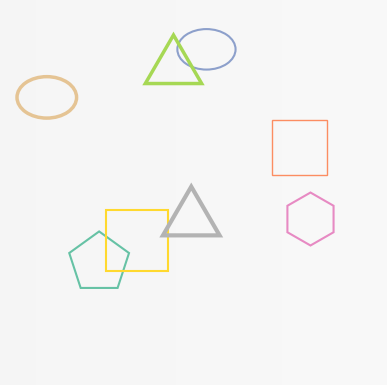[{"shape": "pentagon", "thickness": 1.5, "radius": 0.41, "center": [0.256, 0.318]}, {"shape": "square", "thickness": 1, "radius": 0.36, "center": [0.772, 0.618]}, {"shape": "oval", "thickness": 1.5, "radius": 0.38, "center": [0.533, 0.872]}, {"shape": "hexagon", "thickness": 1.5, "radius": 0.34, "center": [0.801, 0.431]}, {"shape": "triangle", "thickness": 2.5, "radius": 0.42, "center": [0.448, 0.825]}, {"shape": "square", "thickness": 1.5, "radius": 0.4, "center": [0.354, 0.376]}, {"shape": "oval", "thickness": 2.5, "radius": 0.38, "center": [0.121, 0.747]}, {"shape": "triangle", "thickness": 3, "radius": 0.42, "center": [0.494, 0.431]}]